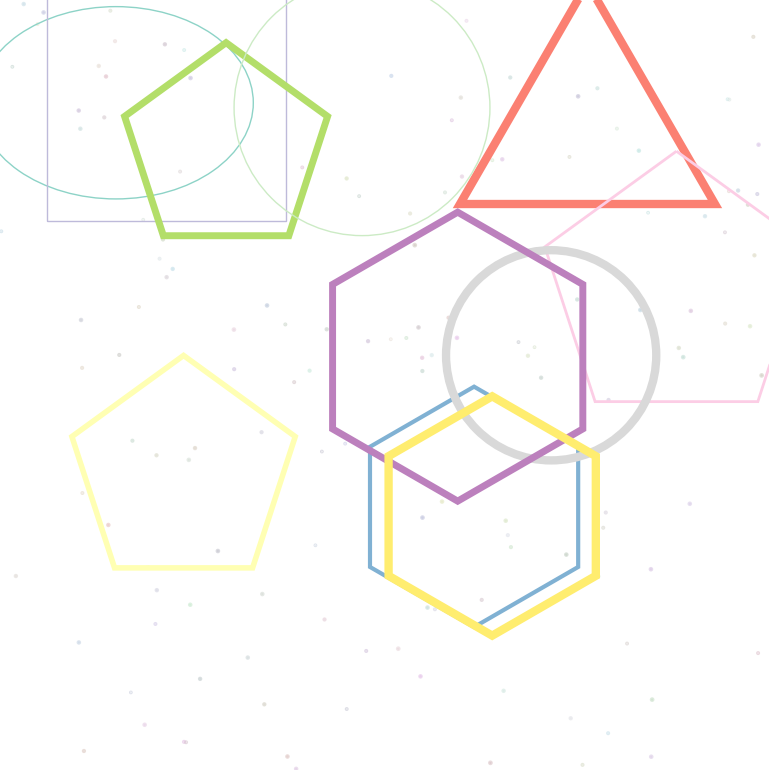[{"shape": "oval", "thickness": 0.5, "radius": 0.89, "center": [0.151, 0.867]}, {"shape": "pentagon", "thickness": 2, "radius": 0.76, "center": [0.238, 0.386]}, {"shape": "square", "thickness": 0.5, "radius": 0.78, "center": [0.216, 0.869]}, {"shape": "triangle", "thickness": 3, "radius": 0.96, "center": [0.763, 0.831]}, {"shape": "hexagon", "thickness": 1.5, "radius": 0.78, "center": [0.616, 0.342]}, {"shape": "pentagon", "thickness": 2.5, "radius": 0.69, "center": [0.294, 0.806]}, {"shape": "pentagon", "thickness": 1, "radius": 0.9, "center": [0.879, 0.624]}, {"shape": "circle", "thickness": 3, "radius": 0.68, "center": [0.716, 0.539]}, {"shape": "hexagon", "thickness": 2.5, "radius": 0.94, "center": [0.594, 0.537]}, {"shape": "circle", "thickness": 0.5, "radius": 0.83, "center": [0.47, 0.86]}, {"shape": "hexagon", "thickness": 3, "radius": 0.78, "center": [0.639, 0.33]}]